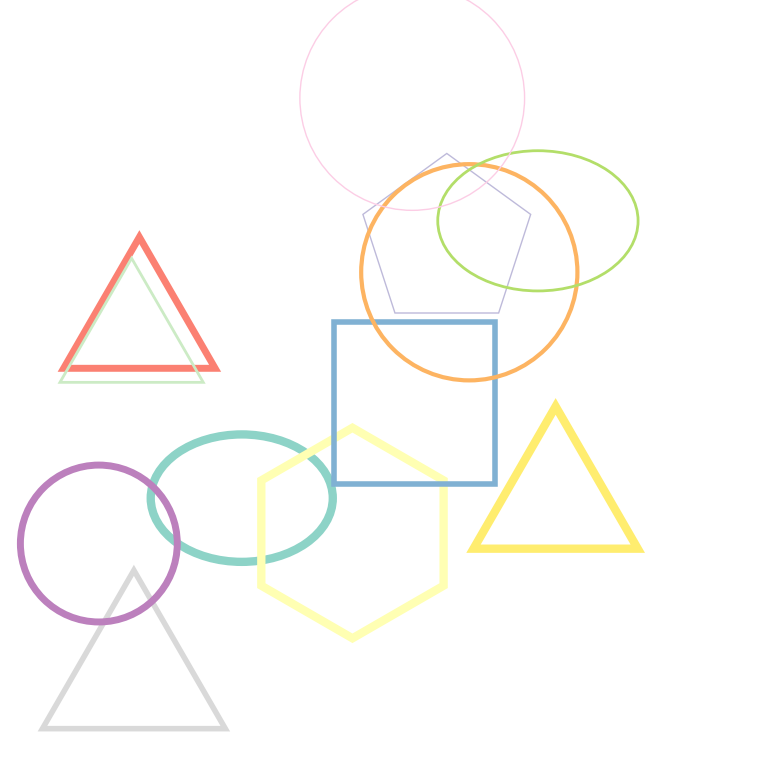[{"shape": "oval", "thickness": 3, "radius": 0.59, "center": [0.314, 0.353]}, {"shape": "hexagon", "thickness": 3, "radius": 0.68, "center": [0.458, 0.308]}, {"shape": "pentagon", "thickness": 0.5, "radius": 0.57, "center": [0.58, 0.686]}, {"shape": "triangle", "thickness": 2.5, "radius": 0.57, "center": [0.181, 0.578]}, {"shape": "square", "thickness": 2, "radius": 0.52, "center": [0.538, 0.476]}, {"shape": "circle", "thickness": 1.5, "radius": 0.7, "center": [0.609, 0.646]}, {"shape": "oval", "thickness": 1, "radius": 0.65, "center": [0.699, 0.713]}, {"shape": "circle", "thickness": 0.5, "radius": 0.73, "center": [0.535, 0.873]}, {"shape": "triangle", "thickness": 2, "radius": 0.69, "center": [0.174, 0.122]}, {"shape": "circle", "thickness": 2.5, "radius": 0.51, "center": [0.128, 0.294]}, {"shape": "triangle", "thickness": 1, "radius": 0.54, "center": [0.171, 0.557]}, {"shape": "triangle", "thickness": 3, "radius": 0.62, "center": [0.722, 0.349]}]